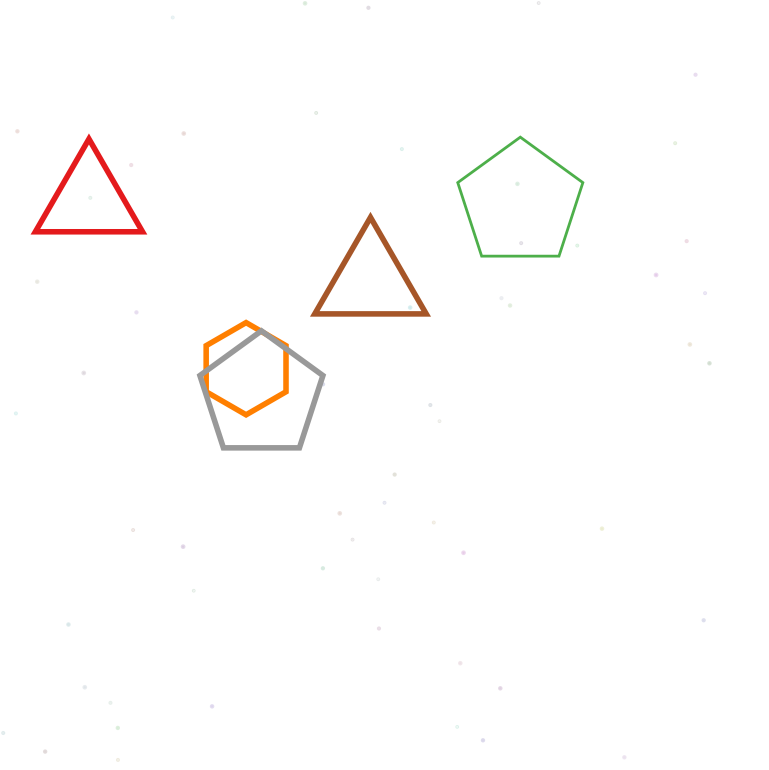[{"shape": "triangle", "thickness": 2, "radius": 0.4, "center": [0.116, 0.739]}, {"shape": "pentagon", "thickness": 1, "radius": 0.43, "center": [0.676, 0.736]}, {"shape": "hexagon", "thickness": 2, "radius": 0.3, "center": [0.32, 0.521]}, {"shape": "triangle", "thickness": 2, "radius": 0.42, "center": [0.481, 0.634]}, {"shape": "pentagon", "thickness": 2, "radius": 0.42, "center": [0.34, 0.486]}]